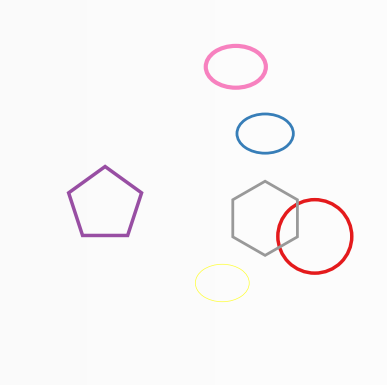[{"shape": "circle", "thickness": 2.5, "radius": 0.48, "center": [0.812, 0.386]}, {"shape": "oval", "thickness": 2, "radius": 0.36, "center": [0.684, 0.653]}, {"shape": "pentagon", "thickness": 2.5, "radius": 0.49, "center": [0.271, 0.468]}, {"shape": "oval", "thickness": 0.5, "radius": 0.35, "center": [0.574, 0.265]}, {"shape": "oval", "thickness": 3, "radius": 0.39, "center": [0.609, 0.826]}, {"shape": "hexagon", "thickness": 2, "radius": 0.48, "center": [0.684, 0.433]}]